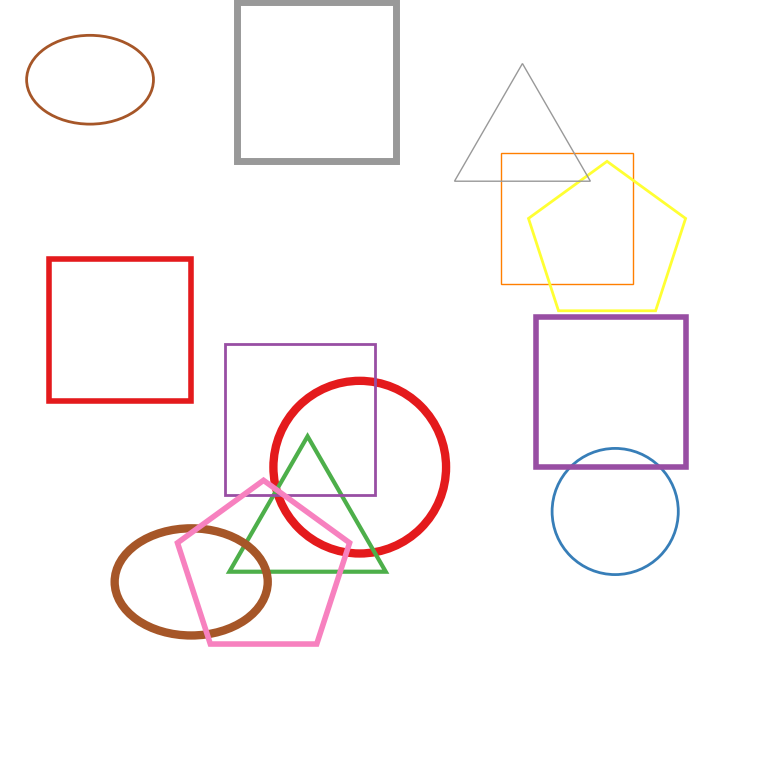[{"shape": "circle", "thickness": 3, "radius": 0.56, "center": [0.467, 0.393]}, {"shape": "square", "thickness": 2, "radius": 0.46, "center": [0.156, 0.571]}, {"shape": "circle", "thickness": 1, "radius": 0.41, "center": [0.799, 0.336]}, {"shape": "triangle", "thickness": 1.5, "radius": 0.59, "center": [0.399, 0.316]}, {"shape": "square", "thickness": 1, "radius": 0.49, "center": [0.39, 0.455]}, {"shape": "square", "thickness": 2, "radius": 0.49, "center": [0.794, 0.491]}, {"shape": "square", "thickness": 0.5, "radius": 0.43, "center": [0.736, 0.716]}, {"shape": "pentagon", "thickness": 1, "radius": 0.54, "center": [0.788, 0.683]}, {"shape": "oval", "thickness": 1, "radius": 0.41, "center": [0.117, 0.896]}, {"shape": "oval", "thickness": 3, "radius": 0.5, "center": [0.248, 0.244]}, {"shape": "pentagon", "thickness": 2, "radius": 0.59, "center": [0.342, 0.259]}, {"shape": "square", "thickness": 2.5, "radius": 0.51, "center": [0.411, 0.894]}, {"shape": "triangle", "thickness": 0.5, "radius": 0.51, "center": [0.678, 0.816]}]